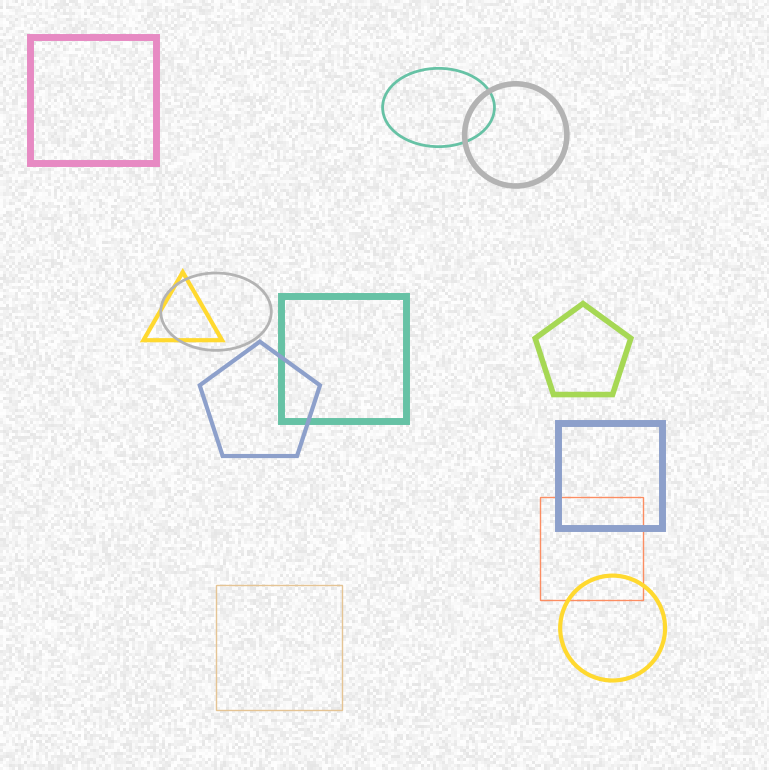[{"shape": "oval", "thickness": 1, "radius": 0.36, "center": [0.57, 0.86]}, {"shape": "square", "thickness": 2.5, "radius": 0.4, "center": [0.446, 0.534]}, {"shape": "square", "thickness": 0.5, "radius": 0.34, "center": [0.768, 0.288]}, {"shape": "pentagon", "thickness": 1.5, "radius": 0.41, "center": [0.337, 0.474]}, {"shape": "square", "thickness": 2.5, "radius": 0.34, "center": [0.792, 0.383]}, {"shape": "square", "thickness": 2.5, "radius": 0.41, "center": [0.121, 0.87]}, {"shape": "pentagon", "thickness": 2, "radius": 0.33, "center": [0.757, 0.54]}, {"shape": "triangle", "thickness": 1.5, "radius": 0.29, "center": [0.237, 0.588]}, {"shape": "circle", "thickness": 1.5, "radius": 0.34, "center": [0.796, 0.184]}, {"shape": "square", "thickness": 0.5, "radius": 0.41, "center": [0.362, 0.159]}, {"shape": "circle", "thickness": 2, "radius": 0.33, "center": [0.67, 0.825]}, {"shape": "oval", "thickness": 1, "radius": 0.36, "center": [0.281, 0.595]}]